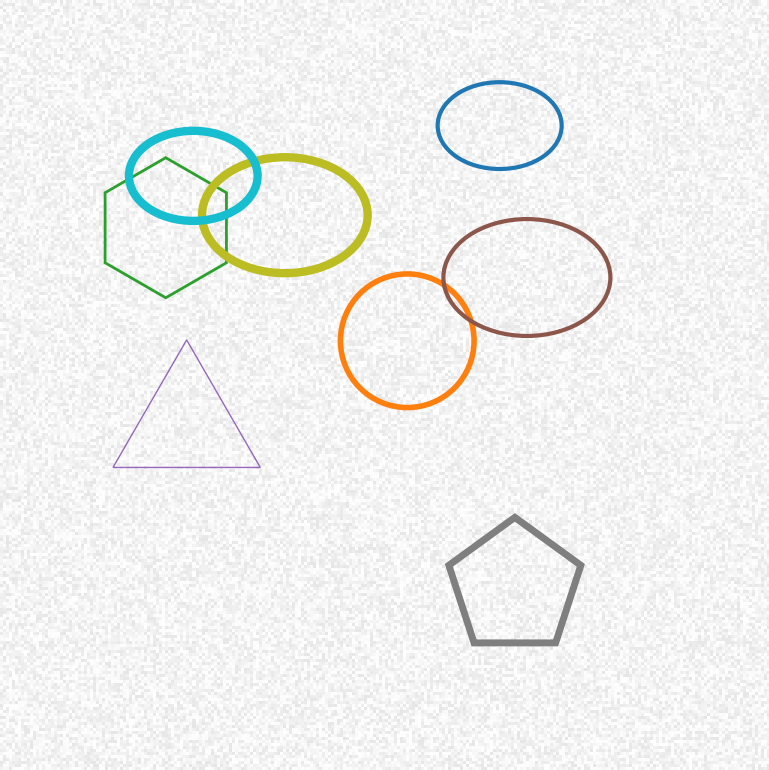[{"shape": "oval", "thickness": 1.5, "radius": 0.4, "center": [0.649, 0.837]}, {"shape": "circle", "thickness": 2, "radius": 0.43, "center": [0.529, 0.557]}, {"shape": "hexagon", "thickness": 1, "radius": 0.45, "center": [0.215, 0.704]}, {"shape": "triangle", "thickness": 0.5, "radius": 0.55, "center": [0.242, 0.448]}, {"shape": "oval", "thickness": 1.5, "radius": 0.54, "center": [0.684, 0.64]}, {"shape": "pentagon", "thickness": 2.5, "radius": 0.45, "center": [0.669, 0.238]}, {"shape": "oval", "thickness": 3, "radius": 0.54, "center": [0.37, 0.721]}, {"shape": "oval", "thickness": 3, "radius": 0.42, "center": [0.251, 0.772]}]